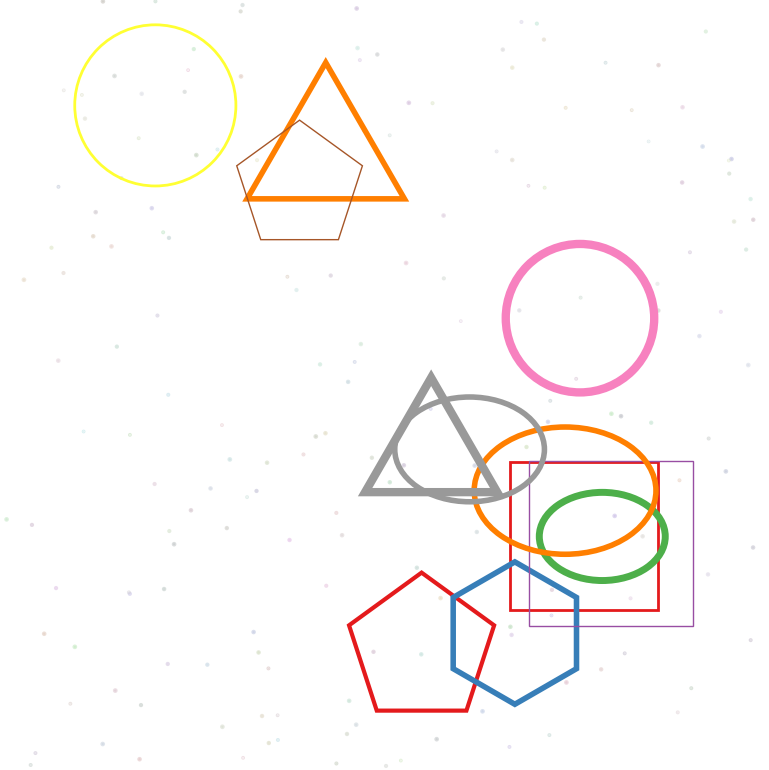[{"shape": "pentagon", "thickness": 1.5, "radius": 0.5, "center": [0.548, 0.157]}, {"shape": "square", "thickness": 1, "radius": 0.48, "center": [0.758, 0.304]}, {"shape": "hexagon", "thickness": 2, "radius": 0.46, "center": [0.669, 0.178]}, {"shape": "oval", "thickness": 2.5, "radius": 0.41, "center": [0.782, 0.303]}, {"shape": "square", "thickness": 0.5, "radius": 0.54, "center": [0.793, 0.294]}, {"shape": "oval", "thickness": 2, "radius": 0.59, "center": [0.734, 0.363]}, {"shape": "triangle", "thickness": 2, "radius": 0.59, "center": [0.423, 0.801]}, {"shape": "circle", "thickness": 1, "radius": 0.52, "center": [0.202, 0.863]}, {"shape": "pentagon", "thickness": 0.5, "radius": 0.43, "center": [0.389, 0.758]}, {"shape": "circle", "thickness": 3, "radius": 0.48, "center": [0.753, 0.587]}, {"shape": "oval", "thickness": 2, "radius": 0.49, "center": [0.61, 0.416]}, {"shape": "triangle", "thickness": 3, "radius": 0.5, "center": [0.56, 0.41]}]